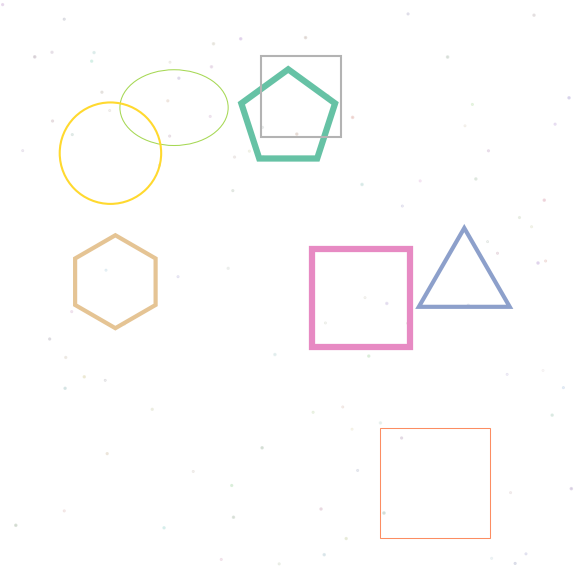[{"shape": "pentagon", "thickness": 3, "radius": 0.43, "center": [0.499, 0.794]}, {"shape": "square", "thickness": 0.5, "radius": 0.47, "center": [0.754, 0.162]}, {"shape": "triangle", "thickness": 2, "radius": 0.45, "center": [0.804, 0.513]}, {"shape": "square", "thickness": 3, "radius": 0.43, "center": [0.625, 0.484]}, {"shape": "oval", "thickness": 0.5, "radius": 0.47, "center": [0.301, 0.813]}, {"shape": "circle", "thickness": 1, "radius": 0.44, "center": [0.191, 0.734]}, {"shape": "hexagon", "thickness": 2, "radius": 0.4, "center": [0.2, 0.511]}, {"shape": "square", "thickness": 1, "radius": 0.35, "center": [0.522, 0.832]}]